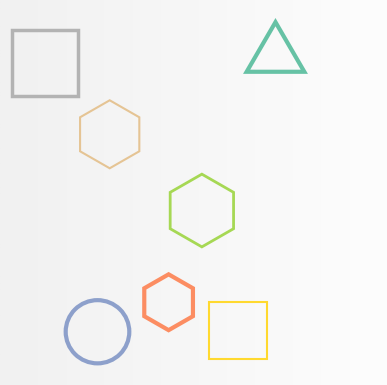[{"shape": "triangle", "thickness": 3, "radius": 0.43, "center": [0.711, 0.857]}, {"shape": "hexagon", "thickness": 3, "radius": 0.36, "center": [0.435, 0.215]}, {"shape": "circle", "thickness": 3, "radius": 0.41, "center": [0.252, 0.138]}, {"shape": "hexagon", "thickness": 2, "radius": 0.47, "center": [0.521, 0.453]}, {"shape": "square", "thickness": 1.5, "radius": 0.37, "center": [0.614, 0.142]}, {"shape": "hexagon", "thickness": 1.5, "radius": 0.44, "center": [0.283, 0.651]}, {"shape": "square", "thickness": 2.5, "radius": 0.43, "center": [0.116, 0.836]}]